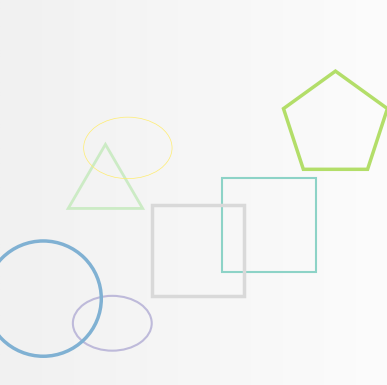[{"shape": "square", "thickness": 1.5, "radius": 0.61, "center": [0.694, 0.416]}, {"shape": "oval", "thickness": 1.5, "radius": 0.51, "center": [0.29, 0.16]}, {"shape": "circle", "thickness": 2.5, "radius": 0.75, "center": [0.112, 0.224]}, {"shape": "pentagon", "thickness": 2.5, "radius": 0.7, "center": [0.866, 0.674]}, {"shape": "square", "thickness": 2.5, "radius": 0.59, "center": [0.512, 0.349]}, {"shape": "triangle", "thickness": 2, "radius": 0.55, "center": [0.272, 0.514]}, {"shape": "oval", "thickness": 0.5, "radius": 0.57, "center": [0.33, 0.616]}]